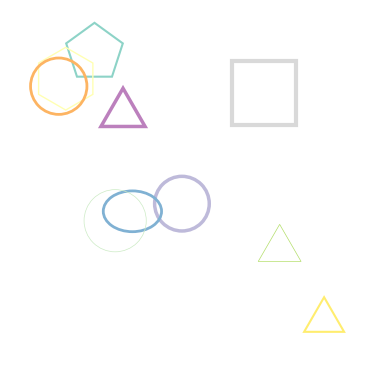[{"shape": "pentagon", "thickness": 1.5, "radius": 0.39, "center": [0.245, 0.863]}, {"shape": "hexagon", "thickness": 1, "radius": 0.41, "center": [0.171, 0.796]}, {"shape": "circle", "thickness": 2.5, "radius": 0.35, "center": [0.473, 0.471]}, {"shape": "oval", "thickness": 2, "radius": 0.38, "center": [0.344, 0.451]}, {"shape": "circle", "thickness": 2, "radius": 0.37, "center": [0.153, 0.776]}, {"shape": "triangle", "thickness": 0.5, "radius": 0.32, "center": [0.726, 0.353]}, {"shape": "square", "thickness": 3, "radius": 0.42, "center": [0.685, 0.758]}, {"shape": "triangle", "thickness": 2.5, "radius": 0.33, "center": [0.32, 0.705]}, {"shape": "circle", "thickness": 0.5, "radius": 0.4, "center": [0.299, 0.427]}, {"shape": "triangle", "thickness": 1.5, "radius": 0.3, "center": [0.842, 0.168]}]